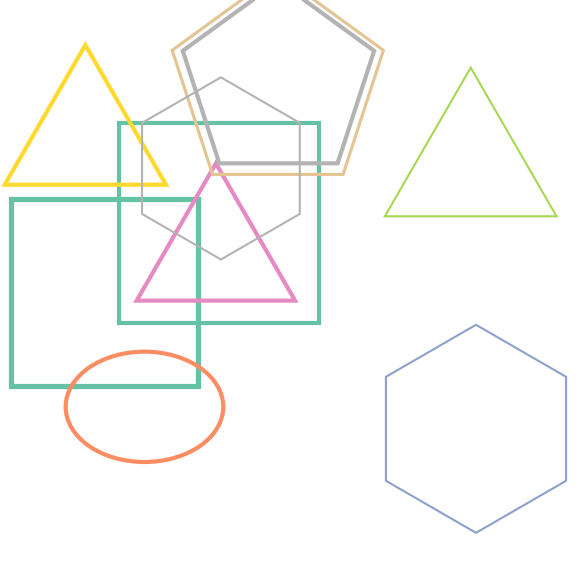[{"shape": "square", "thickness": 2.5, "radius": 0.81, "center": [0.181, 0.492]}, {"shape": "square", "thickness": 2, "radius": 0.87, "center": [0.379, 0.613]}, {"shape": "oval", "thickness": 2, "radius": 0.68, "center": [0.25, 0.295]}, {"shape": "hexagon", "thickness": 1, "radius": 0.9, "center": [0.824, 0.257]}, {"shape": "triangle", "thickness": 2, "radius": 0.79, "center": [0.374, 0.558]}, {"shape": "triangle", "thickness": 1, "radius": 0.86, "center": [0.815, 0.71]}, {"shape": "triangle", "thickness": 2, "radius": 0.81, "center": [0.148, 0.76]}, {"shape": "pentagon", "thickness": 1.5, "radius": 0.96, "center": [0.481, 0.853]}, {"shape": "hexagon", "thickness": 1, "radius": 0.79, "center": [0.383, 0.707]}, {"shape": "pentagon", "thickness": 2, "radius": 0.87, "center": [0.482, 0.857]}]